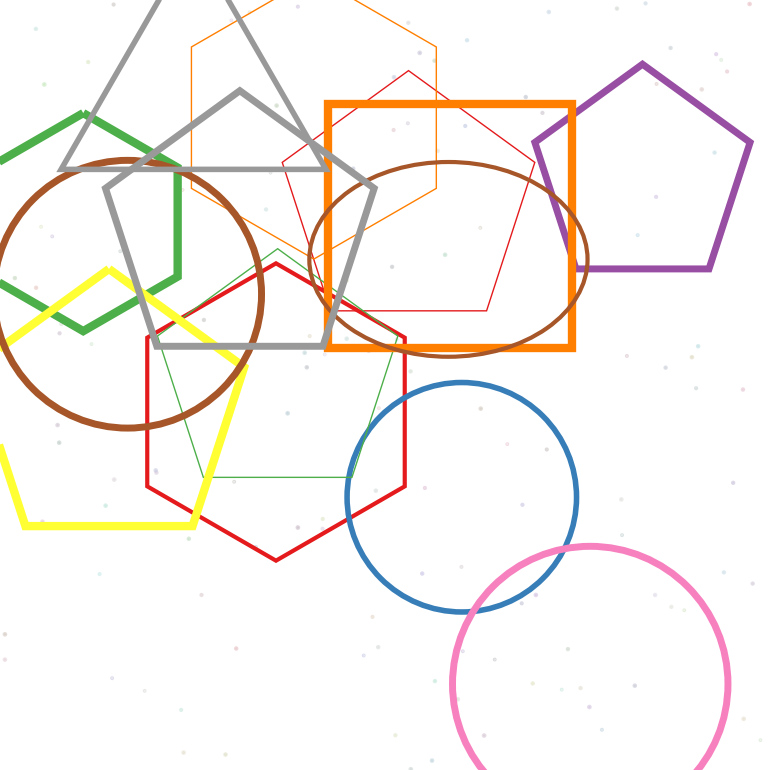[{"shape": "hexagon", "thickness": 1.5, "radius": 0.97, "center": [0.358, 0.465]}, {"shape": "pentagon", "thickness": 0.5, "radius": 0.86, "center": [0.531, 0.736]}, {"shape": "circle", "thickness": 2, "radius": 0.75, "center": [0.6, 0.354]}, {"shape": "pentagon", "thickness": 0.5, "radius": 0.82, "center": [0.361, 0.513]}, {"shape": "hexagon", "thickness": 3, "radius": 0.71, "center": [0.108, 0.712]}, {"shape": "pentagon", "thickness": 2.5, "radius": 0.73, "center": [0.834, 0.77]}, {"shape": "hexagon", "thickness": 0.5, "radius": 0.92, "center": [0.408, 0.847]}, {"shape": "square", "thickness": 3, "radius": 0.79, "center": [0.584, 0.706]}, {"shape": "pentagon", "thickness": 3, "radius": 0.92, "center": [0.142, 0.466]}, {"shape": "circle", "thickness": 2.5, "radius": 0.87, "center": [0.166, 0.618]}, {"shape": "oval", "thickness": 1.5, "radius": 0.9, "center": [0.582, 0.663]}, {"shape": "circle", "thickness": 2.5, "radius": 0.89, "center": [0.767, 0.112]}, {"shape": "pentagon", "thickness": 2.5, "radius": 0.92, "center": [0.311, 0.699]}, {"shape": "triangle", "thickness": 2, "radius": 0.99, "center": [0.251, 0.879]}]